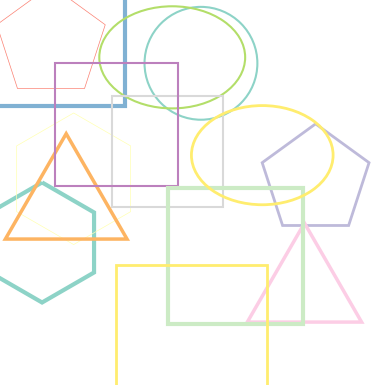[{"shape": "circle", "thickness": 1.5, "radius": 0.73, "center": [0.522, 0.836]}, {"shape": "hexagon", "thickness": 3, "radius": 0.78, "center": [0.109, 0.37]}, {"shape": "hexagon", "thickness": 0.5, "radius": 0.85, "center": [0.191, 0.536]}, {"shape": "pentagon", "thickness": 2, "radius": 0.73, "center": [0.82, 0.532]}, {"shape": "pentagon", "thickness": 0.5, "radius": 0.74, "center": [0.132, 0.89]}, {"shape": "square", "thickness": 3, "radius": 0.83, "center": [0.158, 0.891]}, {"shape": "triangle", "thickness": 2.5, "radius": 0.91, "center": [0.172, 0.47]}, {"shape": "oval", "thickness": 1.5, "radius": 0.95, "center": [0.447, 0.851]}, {"shape": "triangle", "thickness": 2.5, "radius": 0.86, "center": [0.791, 0.249]}, {"shape": "square", "thickness": 1.5, "radius": 0.72, "center": [0.435, 0.606]}, {"shape": "square", "thickness": 1.5, "radius": 0.8, "center": [0.303, 0.676]}, {"shape": "square", "thickness": 3, "radius": 0.88, "center": [0.611, 0.336]}, {"shape": "square", "thickness": 2, "radius": 0.98, "center": [0.498, 0.116]}, {"shape": "oval", "thickness": 2, "radius": 0.92, "center": [0.681, 0.597]}]